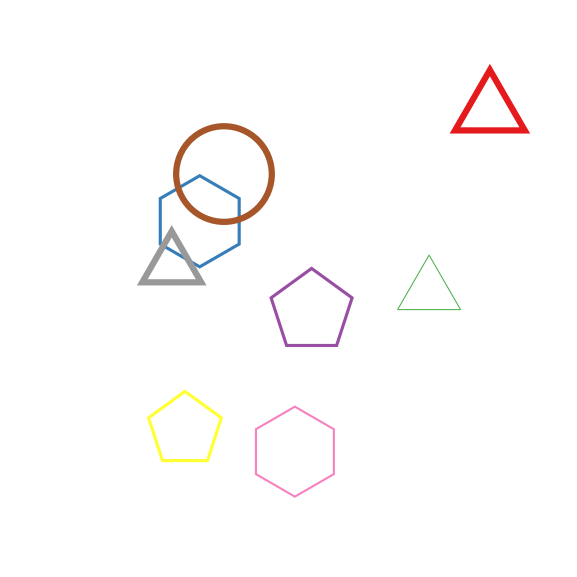[{"shape": "triangle", "thickness": 3, "radius": 0.35, "center": [0.848, 0.808]}, {"shape": "hexagon", "thickness": 1.5, "radius": 0.39, "center": [0.346, 0.616]}, {"shape": "triangle", "thickness": 0.5, "radius": 0.31, "center": [0.743, 0.494]}, {"shape": "pentagon", "thickness": 1.5, "radius": 0.37, "center": [0.54, 0.461]}, {"shape": "pentagon", "thickness": 1.5, "radius": 0.33, "center": [0.32, 0.255]}, {"shape": "circle", "thickness": 3, "radius": 0.41, "center": [0.388, 0.698]}, {"shape": "hexagon", "thickness": 1, "radius": 0.39, "center": [0.511, 0.217]}, {"shape": "triangle", "thickness": 3, "radius": 0.29, "center": [0.297, 0.54]}]